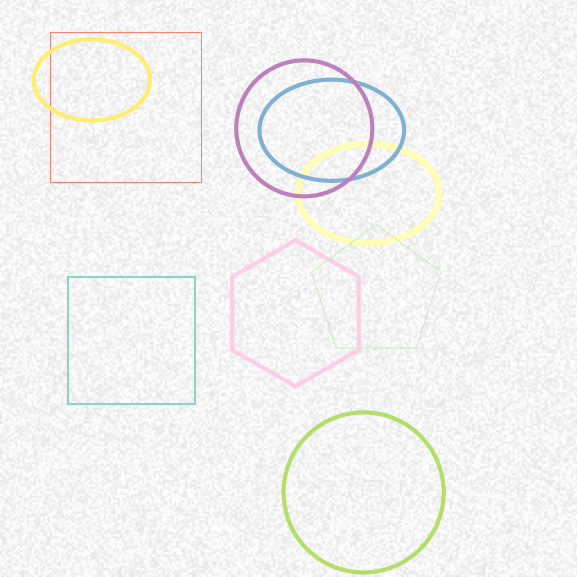[{"shape": "square", "thickness": 1, "radius": 0.55, "center": [0.228, 0.409]}, {"shape": "oval", "thickness": 3, "radius": 0.61, "center": [0.638, 0.664]}, {"shape": "square", "thickness": 0.5, "radius": 0.65, "center": [0.217, 0.814]}, {"shape": "oval", "thickness": 2, "radius": 0.63, "center": [0.575, 0.774]}, {"shape": "circle", "thickness": 2, "radius": 0.69, "center": [0.63, 0.146]}, {"shape": "hexagon", "thickness": 2, "radius": 0.63, "center": [0.512, 0.457]}, {"shape": "circle", "thickness": 2, "radius": 0.59, "center": [0.527, 0.777]}, {"shape": "pentagon", "thickness": 0.5, "radius": 0.59, "center": [0.651, 0.492]}, {"shape": "oval", "thickness": 2, "radius": 0.5, "center": [0.159, 0.861]}]